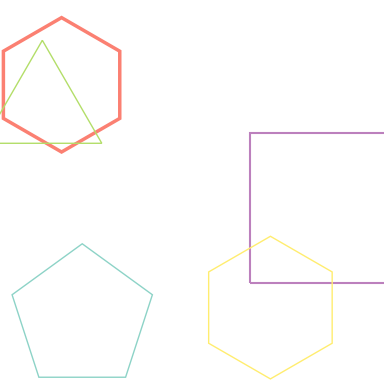[{"shape": "pentagon", "thickness": 1, "radius": 0.96, "center": [0.214, 0.175]}, {"shape": "hexagon", "thickness": 2.5, "radius": 0.87, "center": [0.16, 0.78]}, {"shape": "triangle", "thickness": 1, "radius": 0.89, "center": [0.11, 0.717]}, {"shape": "square", "thickness": 1.5, "radius": 0.98, "center": [0.845, 0.459]}, {"shape": "hexagon", "thickness": 1, "radius": 0.93, "center": [0.702, 0.201]}]